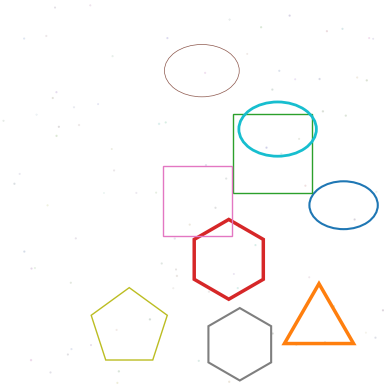[{"shape": "oval", "thickness": 1.5, "radius": 0.44, "center": [0.892, 0.467]}, {"shape": "triangle", "thickness": 2.5, "radius": 0.52, "center": [0.829, 0.16]}, {"shape": "square", "thickness": 1, "radius": 0.51, "center": [0.708, 0.602]}, {"shape": "hexagon", "thickness": 2.5, "radius": 0.52, "center": [0.594, 0.326]}, {"shape": "oval", "thickness": 0.5, "radius": 0.49, "center": [0.524, 0.816]}, {"shape": "square", "thickness": 1, "radius": 0.45, "center": [0.513, 0.477]}, {"shape": "hexagon", "thickness": 1.5, "radius": 0.47, "center": [0.623, 0.106]}, {"shape": "pentagon", "thickness": 1, "radius": 0.52, "center": [0.336, 0.149]}, {"shape": "oval", "thickness": 2, "radius": 0.5, "center": [0.721, 0.665]}]